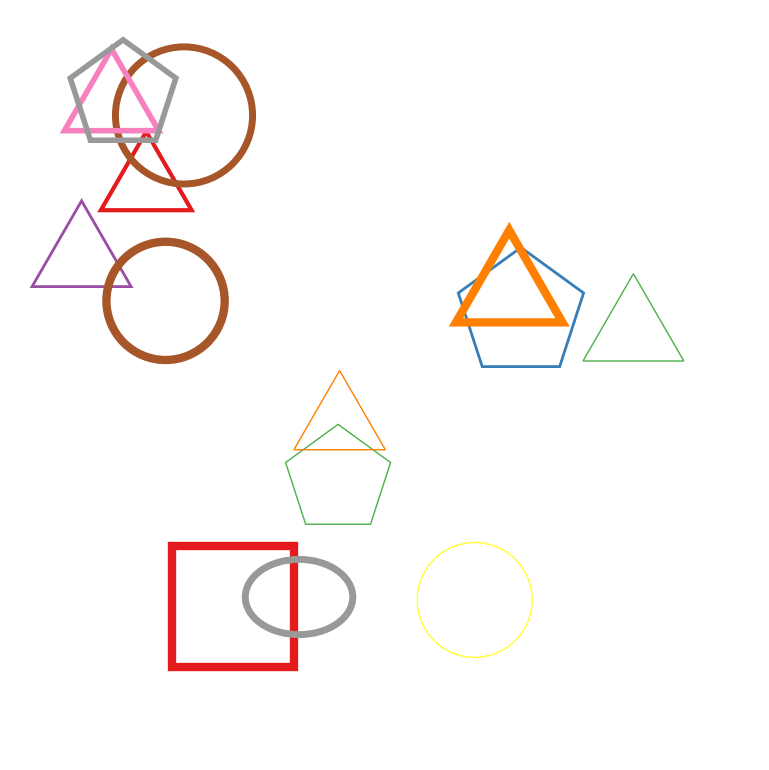[{"shape": "square", "thickness": 3, "radius": 0.4, "center": [0.303, 0.212]}, {"shape": "triangle", "thickness": 1.5, "radius": 0.34, "center": [0.19, 0.761]}, {"shape": "pentagon", "thickness": 1, "radius": 0.43, "center": [0.677, 0.593]}, {"shape": "triangle", "thickness": 0.5, "radius": 0.38, "center": [0.823, 0.569]}, {"shape": "pentagon", "thickness": 0.5, "radius": 0.36, "center": [0.439, 0.377]}, {"shape": "triangle", "thickness": 1, "radius": 0.37, "center": [0.106, 0.665]}, {"shape": "triangle", "thickness": 0.5, "radius": 0.34, "center": [0.441, 0.45]}, {"shape": "triangle", "thickness": 3, "radius": 0.4, "center": [0.661, 0.621]}, {"shape": "circle", "thickness": 0.5, "radius": 0.37, "center": [0.616, 0.221]}, {"shape": "circle", "thickness": 2.5, "radius": 0.45, "center": [0.239, 0.85]}, {"shape": "circle", "thickness": 3, "radius": 0.38, "center": [0.215, 0.609]}, {"shape": "triangle", "thickness": 2, "radius": 0.35, "center": [0.145, 0.866]}, {"shape": "pentagon", "thickness": 2, "radius": 0.36, "center": [0.16, 0.876]}, {"shape": "oval", "thickness": 2.5, "radius": 0.35, "center": [0.388, 0.225]}]